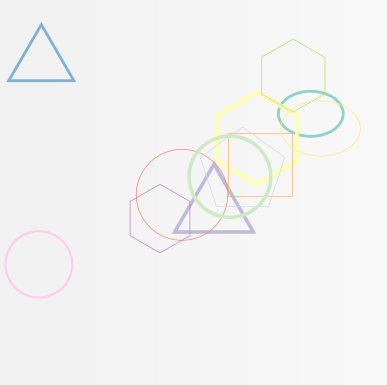[{"shape": "oval", "thickness": 2, "radius": 0.42, "center": [0.802, 0.704]}, {"shape": "hexagon", "thickness": 3, "radius": 0.6, "center": [0.663, 0.641]}, {"shape": "triangle", "thickness": 2.5, "radius": 0.59, "center": [0.552, 0.456]}, {"shape": "circle", "thickness": 0.5, "radius": 0.59, "center": [0.47, 0.494]}, {"shape": "triangle", "thickness": 2, "radius": 0.49, "center": [0.107, 0.839]}, {"shape": "square", "thickness": 0.5, "radius": 0.41, "center": [0.67, 0.572]}, {"shape": "hexagon", "thickness": 0.5, "radius": 0.47, "center": [0.757, 0.804]}, {"shape": "circle", "thickness": 1.5, "radius": 0.43, "center": [0.1, 0.313]}, {"shape": "pentagon", "thickness": 0.5, "radius": 0.57, "center": [0.626, 0.556]}, {"shape": "hexagon", "thickness": 0.5, "radius": 0.45, "center": [0.413, 0.432]}, {"shape": "circle", "thickness": 2.5, "radius": 0.53, "center": [0.593, 0.541]}, {"shape": "oval", "thickness": 0.5, "radius": 0.51, "center": [0.827, 0.666]}]